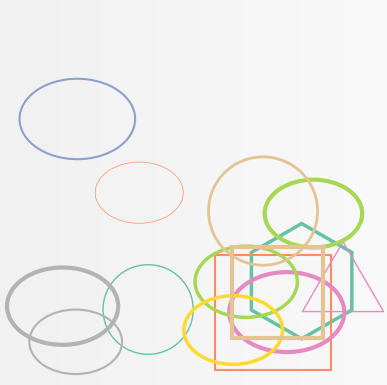[{"shape": "hexagon", "thickness": 2.5, "radius": 0.75, "center": [0.778, 0.27]}, {"shape": "circle", "thickness": 1, "radius": 0.58, "center": [0.382, 0.196]}, {"shape": "square", "thickness": 1.5, "radius": 0.75, "center": [0.705, 0.188]}, {"shape": "oval", "thickness": 0.5, "radius": 0.57, "center": [0.359, 0.5]}, {"shape": "oval", "thickness": 1.5, "radius": 0.75, "center": [0.2, 0.691]}, {"shape": "triangle", "thickness": 1, "radius": 0.61, "center": [0.885, 0.251]}, {"shape": "oval", "thickness": 3, "radius": 0.74, "center": [0.74, 0.189]}, {"shape": "oval", "thickness": 2.5, "radius": 0.66, "center": [0.635, 0.268]}, {"shape": "oval", "thickness": 3, "radius": 0.63, "center": [0.809, 0.445]}, {"shape": "oval", "thickness": 2.5, "radius": 0.64, "center": [0.602, 0.143]}, {"shape": "square", "thickness": 3, "radius": 0.59, "center": [0.716, 0.24]}, {"shape": "circle", "thickness": 2, "radius": 0.7, "center": [0.679, 0.452]}, {"shape": "oval", "thickness": 3, "radius": 0.72, "center": [0.162, 0.205]}, {"shape": "oval", "thickness": 1.5, "radius": 0.6, "center": [0.195, 0.112]}]